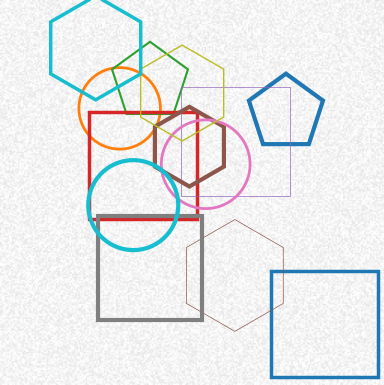[{"shape": "square", "thickness": 2.5, "radius": 0.69, "center": [0.843, 0.158]}, {"shape": "pentagon", "thickness": 3, "radius": 0.51, "center": [0.743, 0.707]}, {"shape": "circle", "thickness": 2, "radius": 0.53, "center": [0.311, 0.719]}, {"shape": "pentagon", "thickness": 1.5, "radius": 0.52, "center": [0.39, 0.788]}, {"shape": "square", "thickness": 2.5, "radius": 0.7, "center": [0.371, 0.57]}, {"shape": "square", "thickness": 0.5, "radius": 0.71, "center": [0.612, 0.633]}, {"shape": "hexagon", "thickness": 0.5, "radius": 0.73, "center": [0.61, 0.285]}, {"shape": "hexagon", "thickness": 3, "radius": 0.52, "center": [0.492, 0.619]}, {"shape": "circle", "thickness": 2, "radius": 0.58, "center": [0.534, 0.573]}, {"shape": "square", "thickness": 3, "radius": 0.68, "center": [0.389, 0.305]}, {"shape": "hexagon", "thickness": 1, "radius": 0.62, "center": [0.473, 0.758]}, {"shape": "hexagon", "thickness": 2.5, "radius": 0.67, "center": [0.249, 0.876]}, {"shape": "circle", "thickness": 3, "radius": 0.58, "center": [0.346, 0.467]}]